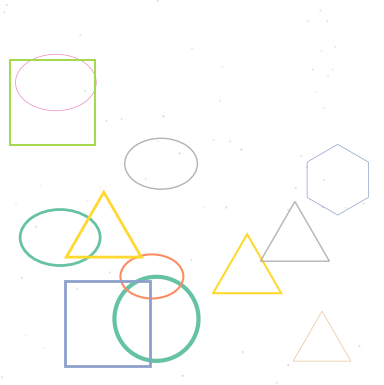[{"shape": "oval", "thickness": 2, "radius": 0.52, "center": [0.156, 0.383]}, {"shape": "circle", "thickness": 3, "radius": 0.55, "center": [0.406, 0.172]}, {"shape": "oval", "thickness": 1.5, "radius": 0.41, "center": [0.395, 0.282]}, {"shape": "square", "thickness": 2, "radius": 0.55, "center": [0.279, 0.159]}, {"shape": "hexagon", "thickness": 0.5, "radius": 0.46, "center": [0.877, 0.533]}, {"shape": "oval", "thickness": 0.5, "radius": 0.52, "center": [0.145, 0.786]}, {"shape": "square", "thickness": 1.5, "radius": 0.55, "center": [0.136, 0.734]}, {"shape": "triangle", "thickness": 1.5, "radius": 0.51, "center": [0.642, 0.289]}, {"shape": "triangle", "thickness": 2, "radius": 0.56, "center": [0.27, 0.388]}, {"shape": "triangle", "thickness": 0.5, "radius": 0.43, "center": [0.836, 0.105]}, {"shape": "oval", "thickness": 1, "radius": 0.47, "center": [0.418, 0.575]}, {"shape": "triangle", "thickness": 1, "radius": 0.52, "center": [0.766, 0.373]}]